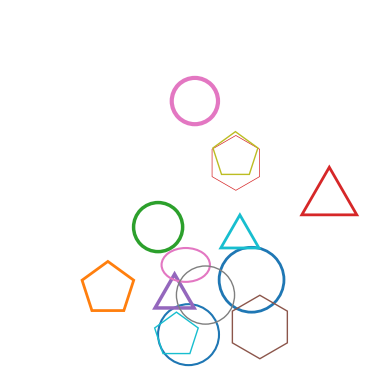[{"shape": "circle", "thickness": 2, "radius": 0.42, "center": [0.653, 0.273]}, {"shape": "circle", "thickness": 1.5, "radius": 0.4, "center": [0.49, 0.131]}, {"shape": "pentagon", "thickness": 2, "radius": 0.35, "center": [0.28, 0.25]}, {"shape": "circle", "thickness": 2.5, "radius": 0.32, "center": [0.411, 0.41]}, {"shape": "triangle", "thickness": 2, "radius": 0.41, "center": [0.855, 0.483]}, {"shape": "hexagon", "thickness": 0.5, "radius": 0.36, "center": [0.613, 0.577]}, {"shape": "triangle", "thickness": 2.5, "radius": 0.29, "center": [0.453, 0.229]}, {"shape": "hexagon", "thickness": 1, "radius": 0.41, "center": [0.675, 0.151]}, {"shape": "oval", "thickness": 1.5, "radius": 0.31, "center": [0.482, 0.312]}, {"shape": "circle", "thickness": 3, "radius": 0.3, "center": [0.506, 0.738]}, {"shape": "circle", "thickness": 1, "radius": 0.38, "center": [0.534, 0.234]}, {"shape": "pentagon", "thickness": 1, "radius": 0.31, "center": [0.611, 0.597]}, {"shape": "pentagon", "thickness": 1, "radius": 0.3, "center": [0.458, 0.13]}, {"shape": "triangle", "thickness": 2, "radius": 0.29, "center": [0.623, 0.384]}]